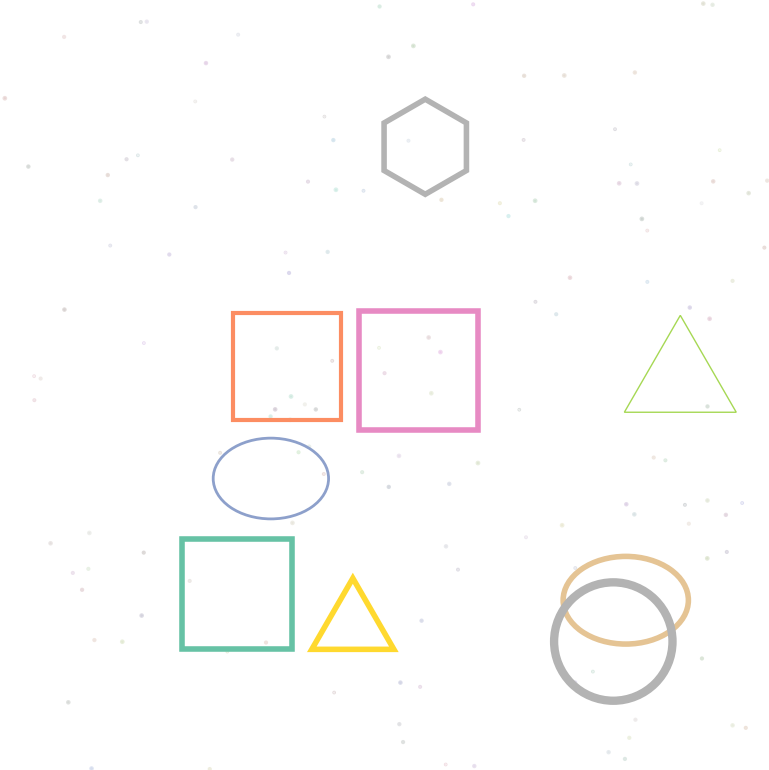[{"shape": "square", "thickness": 2, "radius": 0.36, "center": [0.308, 0.228]}, {"shape": "square", "thickness": 1.5, "radius": 0.35, "center": [0.373, 0.524]}, {"shape": "oval", "thickness": 1, "radius": 0.37, "center": [0.352, 0.379]}, {"shape": "square", "thickness": 2, "radius": 0.39, "center": [0.544, 0.519]}, {"shape": "triangle", "thickness": 0.5, "radius": 0.42, "center": [0.884, 0.507]}, {"shape": "triangle", "thickness": 2, "radius": 0.31, "center": [0.458, 0.187]}, {"shape": "oval", "thickness": 2, "radius": 0.41, "center": [0.813, 0.22]}, {"shape": "circle", "thickness": 3, "radius": 0.38, "center": [0.796, 0.167]}, {"shape": "hexagon", "thickness": 2, "radius": 0.31, "center": [0.552, 0.809]}]